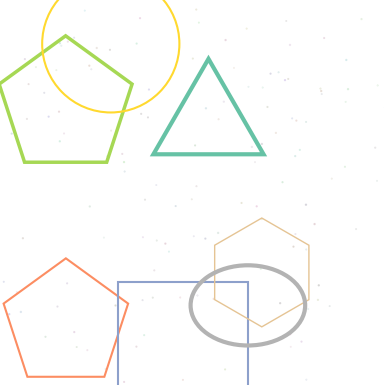[{"shape": "triangle", "thickness": 3, "radius": 0.83, "center": [0.541, 0.682]}, {"shape": "pentagon", "thickness": 1.5, "radius": 0.85, "center": [0.171, 0.159]}, {"shape": "square", "thickness": 1.5, "radius": 0.84, "center": [0.475, 0.101]}, {"shape": "pentagon", "thickness": 2.5, "radius": 0.91, "center": [0.17, 0.725]}, {"shape": "circle", "thickness": 1.5, "radius": 0.89, "center": [0.288, 0.886]}, {"shape": "hexagon", "thickness": 1, "radius": 0.71, "center": [0.68, 0.292]}, {"shape": "oval", "thickness": 3, "radius": 0.74, "center": [0.644, 0.207]}]